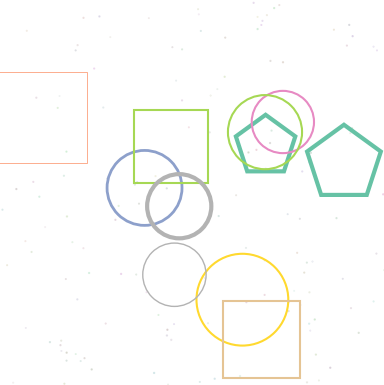[{"shape": "pentagon", "thickness": 3, "radius": 0.5, "center": [0.893, 0.575]}, {"shape": "pentagon", "thickness": 3, "radius": 0.41, "center": [0.69, 0.621]}, {"shape": "square", "thickness": 0.5, "radius": 0.59, "center": [0.108, 0.696]}, {"shape": "circle", "thickness": 2, "radius": 0.49, "center": [0.375, 0.512]}, {"shape": "circle", "thickness": 1.5, "radius": 0.4, "center": [0.735, 0.683]}, {"shape": "circle", "thickness": 1.5, "radius": 0.48, "center": [0.688, 0.657]}, {"shape": "square", "thickness": 1.5, "radius": 0.48, "center": [0.444, 0.62]}, {"shape": "circle", "thickness": 1.5, "radius": 0.6, "center": [0.63, 0.222]}, {"shape": "square", "thickness": 1.5, "radius": 0.5, "center": [0.68, 0.118]}, {"shape": "circle", "thickness": 1, "radius": 0.41, "center": [0.453, 0.286]}, {"shape": "circle", "thickness": 3, "radius": 0.42, "center": [0.466, 0.464]}]